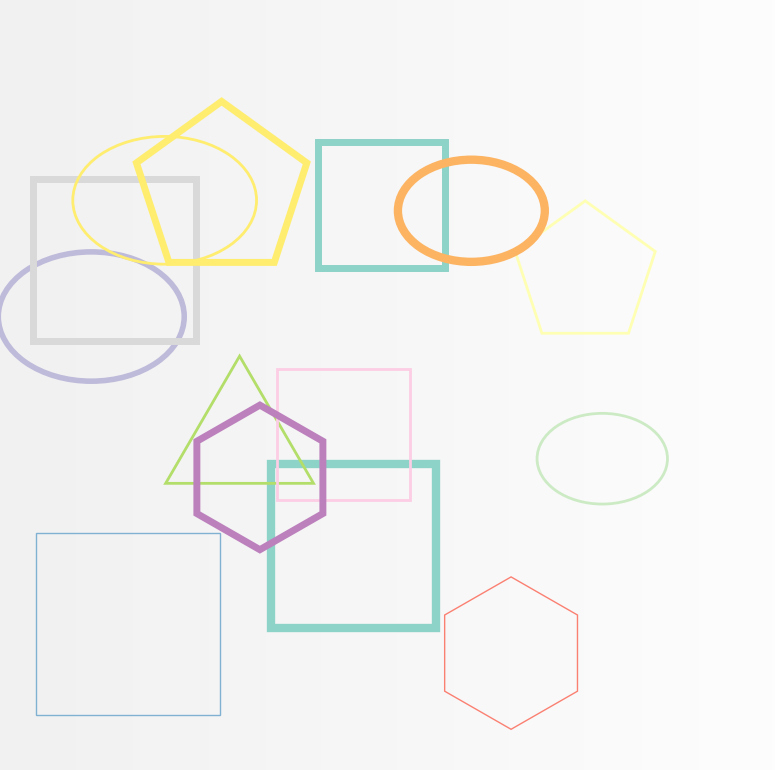[{"shape": "square", "thickness": 3, "radius": 0.53, "center": [0.456, 0.291]}, {"shape": "square", "thickness": 2.5, "radius": 0.41, "center": [0.492, 0.734]}, {"shape": "pentagon", "thickness": 1, "radius": 0.48, "center": [0.755, 0.644]}, {"shape": "oval", "thickness": 2, "radius": 0.6, "center": [0.118, 0.589]}, {"shape": "hexagon", "thickness": 0.5, "radius": 0.49, "center": [0.659, 0.152]}, {"shape": "square", "thickness": 0.5, "radius": 0.59, "center": [0.165, 0.19]}, {"shape": "oval", "thickness": 3, "radius": 0.47, "center": [0.608, 0.726]}, {"shape": "triangle", "thickness": 1, "radius": 0.55, "center": [0.309, 0.427]}, {"shape": "square", "thickness": 1, "radius": 0.43, "center": [0.443, 0.436]}, {"shape": "square", "thickness": 2.5, "radius": 0.53, "center": [0.147, 0.662]}, {"shape": "hexagon", "thickness": 2.5, "radius": 0.47, "center": [0.335, 0.38]}, {"shape": "oval", "thickness": 1, "radius": 0.42, "center": [0.777, 0.404]}, {"shape": "oval", "thickness": 1, "radius": 0.59, "center": [0.212, 0.74]}, {"shape": "pentagon", "thickness": 2.5, "radius": 0.58, "center": [0.286, 0.753]}]